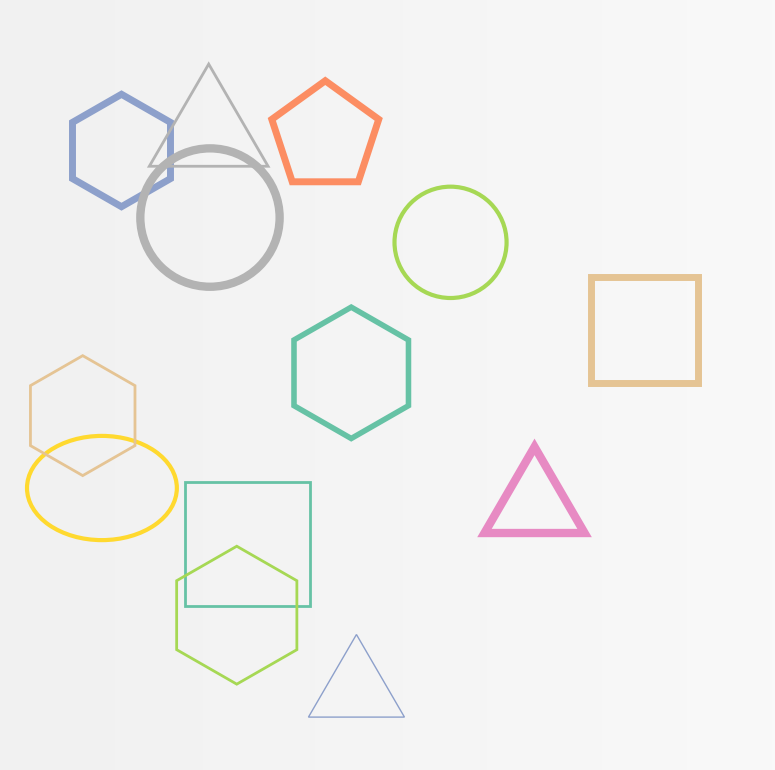[{"shape": "hexagon", "thickness": 2, "radius": 0.43, "center": [0.453, 0.516]}, {"shape": "square", "thickness": 1, "radius": 0.4, "center": [0.319, 0.294]}, {"shape": "pentagon", "thickness": 2.5, "radius": 0.36, "center": [0.42, 0.823]}, {"shape": "triangle", "thickness": 0.5, "radius": 0.36, "center": [0.46, 0.104]}, {"shape": "hexagon", "thickness": 2.5, "radius": 0.37, "center": [0.157, 0.805]}, {"shape": "triangle", "thickness": 3, "radius": 0.37, "center": [0.69, 0.345]}, {"shape": "circle", "thickness": 1.5, "radius": 0.36, "center": [0.581, 0.685]}, {"shape": "hexagon", "thickness": 1, "radius": 0.45, "center": [0.306, 0.201]}, {"shape": "oval", "thickness": 1.5, "radius": 0.48, "center": [0.132, 0.366]}, {"shape": "hexagon", "thickness": 1, "radius": 0.39, "center": [0.107, 0.46]}, {"shape": "square", "thickness": 2.5, "radius": 0.34, "center": [0.832, 0.572]}, {"shape": "circle", "thickness": 3, "radius": 0.45, "center": [0.271, 0.717]}, {"shape": "triangle", "thickness": 1, "radius": 0.44, "center": [0.269, 0.828]}]